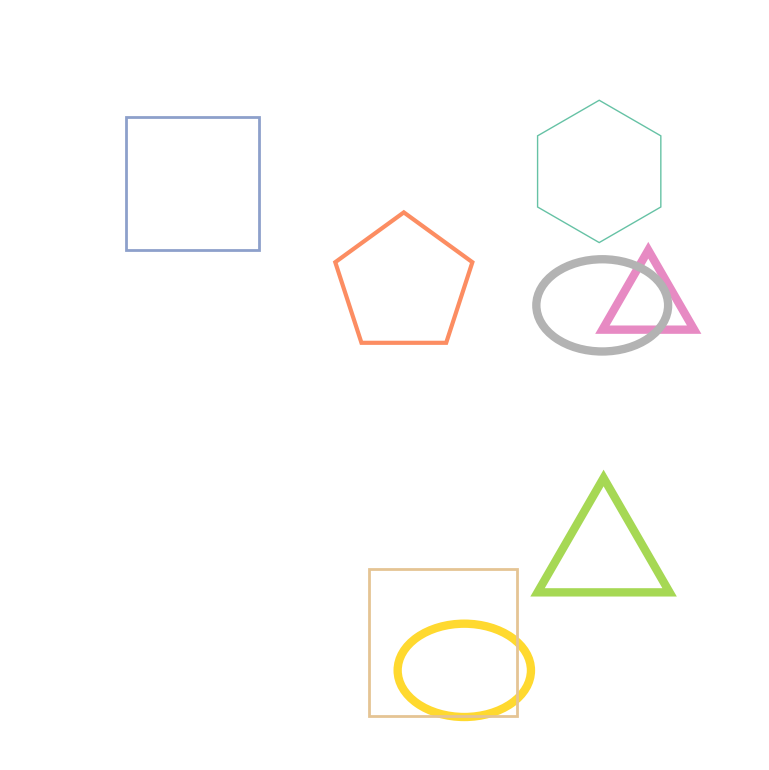[{"shape": "hexagon", "thickness": 0.5, "radius": 0.46, "center": [0.778, 0.777]}, {"shape": "pentagon", "thickness": 1.5, "radius": 0.47, "center": [0.524, 0.631]}, {"shape": "square", "thickness": 1, "radius": 0.43, "center": [0.25, 0.762]}, {"shape": "triangle", "thickness": 3, "radius": 0.34, "center": [0.842, 0.606]}, {"shape": "triangle", "thickness": 3, "radius": 0.5, "center": [0.784, 0.28]}, {"shape": "oval", "thickness": 3, "radius": 0.43, "center": [0.603, 0.129]}, {"shape": "square", "thickness": 1, "radius": 0.48, "center": [0.575, 0.166]}, {"shape": "oval", "thickness": 3, "radius": 0.43, "center": [0.782, 0.603]}]